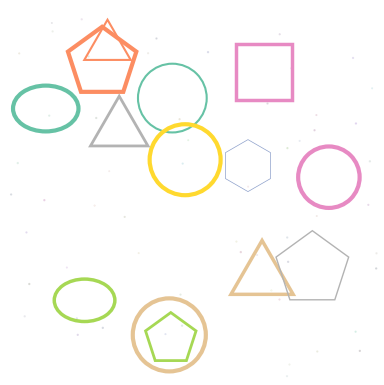[{"shape": "oval", "thickness": 3, "radius": 0.43, "center": [0.119, 0.718]}, {"shape": "circle", "thickness": 1.5, "radius": 0.45, "center": [0.448, 0.745]}, {"shape": "triangle", "thickness": 1.5, "radius": 0.35, "center": [0.279, 0.879]}, {"shape": "pentagon", "thickness": 3, "radius": 0.47, "center": [0.265, 0.837]}, {"shape": "hexagon", "thickness": 0.5, "radius": 0.34, "center": [0.644, 0.57]}, {"shape": "circle", "thickness": 3, "radius": 0.4, "center": [0.854, 0.54]}, {"shape": "square", "thickness": 2.5, "radius": 0.36, "center": [0.685, 0.812]}, {"shape": "oval", "thickness": 2.5, "radius": 0.39, "center": [0.22, 0.22]}, {"shape": "pentagon", "thickness": 2, "radius": 0.34, "center": [0.444, 0.119]}, {"shape": "circle", "thickness": 3, "radius": 0.46, "center": [0.481, 0.585]}, {"shape": "triangle", "thickness": 2.5, "radius": 0.47, "center": [0.681, 0.282]}, {"shape": "circle", "thickness": 3, "radius": 0.47, "center": [0.44, 0.13]}, {"shape": "pentagon", "thickness": 1, "radius": 0.5, "center": [0.811, 0.302]}, {"shape": "triangle", "thickness": 2, "radius": 0.43, "center": [0.31, 0.664]}]